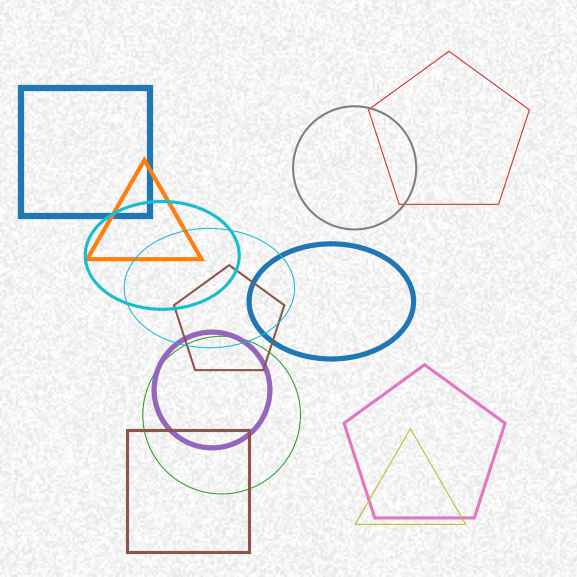[{"shape": "oval", "thickness": 2.5, "radius": 0.71, "center": [0.574, 0.477]}, {"shape": "square", "thickness": 3, "radius": 0.56, "center": [0.148, 0.736]}, {"shape": "triangle", "thickness": 2, "radius": 0.57, "center": [0.25, 0.608]}, {"shape": "circle", "thickness": 0.5, "radius": 0.68, "center": [0.384, 0.28]}, {"shape": "pentagon", "thickness": 0.5, "radius": 0.73, "center": [0.777, 0.764]}, {"shape": "circle", "thickness": 2.5, "radius": 0.5, "center": [0.367, 0.324]}, {"shape": "pentagon", "thickness": 1, "radius": 0.5, "center": [0.397, 0.44]}, {"shape": "square", "thickness": 1.5, "radius": 0.53, "center": [0.326, 0.149]}, {"shape": "pentagon", "thickness": 1.5, "radius": 0.73, "center": [0.735, 0.221]}, {"shape": "circle", "thickness": 1, "radius": 0.53, "center": [0.614, 0.708]}, {"shape": "triangle", "thickness": 0.5, "radius": 0.55, "center": [0.711, 0.146]}, {"shape": "oval", "thickness": 0.5, "radius": 0.74, "center": [0.363, 0.5]}, {"shape": "oval", "thickness": 1.5, "radius": 0.67, "center": [0.281, 0.557]}]